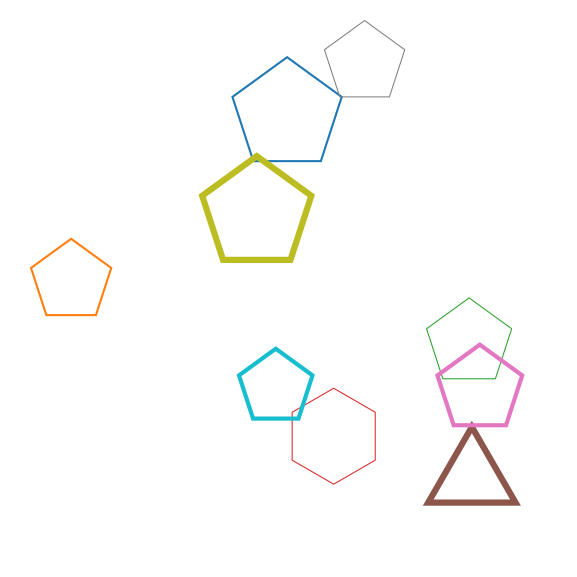[{"shape": "pentagon", "thickness": 1, "radius": 0.5, "center": [0.497, 0.801]}, {"shape": "pentagon", "thickness": 1, "radius": 0.37, "center": [0.123, 0.513]}, {"shape": "pentagon", "thickness": 0.5, "radius": 0.39, "center": [0.812, 0.406]}, {"shape": "hexagon", "thickness": 0.5, "radius": 0.42, "center": [0.578, 0.244]}, {"shape": "triangle", "thickness": 3, "radius": 0.44, "center": [0.817, 0.172]}, {"shape": "pentagon", "thickness": 2, "radius": 0.39, "center": [0.831, 0.325]}, {"shape": "pentagon", "thickness": 0.5, "radius": 0.37, "center": [0.631, 0.89]}, {"shape": "pentagon", "thickness": 3, "radius": 0.5, "center": [0.445, 0.629]}, {"shape": "pentagon", "thickness": 2, "radius": 0.33, "center": [0.478, 0.328]}]